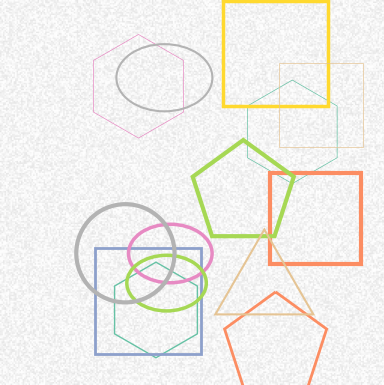[{"shape": "hexagon", "thickness": 0.5, "radius": 0.67, "center": [0.759, 0.658]}, {"shape": "hexagon", "thickness": 1, "radius": 0.62, "center": [0.405, 0.195]}, {"shape": "square", "thickness": 3, "radius": 0.59, "center": [0.819, 0.432]}, {"shape": "pentagon", "thickness": 2, "radius": 0.7, "center": [0.716, 0.102]}, {"shape": "square", "thickness": 2, "radius": 0.69, "center": [0.385, 0.217]}, {"shape": "oval", "thickness": 2.5, "radius": 0.54, "center": [0.442, 0.342]}, {"shape": "hexagon", "thickness": 0.5, "radius": 0.67, "center": [0.36, 0.776]}, {"shape": "oval", "thickness": 2.5, "radius": 0.52, "center": [0.433, 0.265]}, {"shape": "pentagon", "thickness": 3, "radius": 0.69, "center": [0.632, 0.498]}, {"shape": "square", "thickness": 2.5, "radius": 0.68, "center": [0.716, 0.861]}, {"shape": "triangle", "thickness": 1.5, "radius": 0.73, "center": [0.687, 0.257]}, {"shape": "square", "thickness": 0.5, "radius": 0.55, "center": [0.834, 0.728]}, {"shape": "oval", "thickness": 1.5, "radius": 0.62, "center": [0.427, 0.798]}, {"shape": "circle", "thickness": 3, "radius": 0.64, "center": [0.326, 0.342]}]